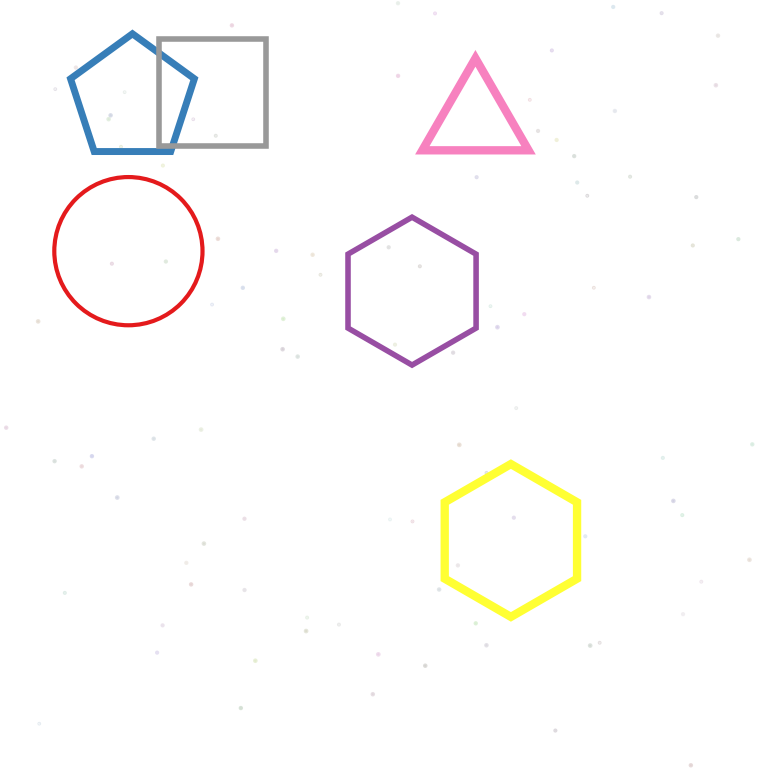[{"shape": "circle", "thickness": 1.5, "radius": 0.48, "center": [0.167, 0.674]}, {"shape": "pentagon", "thickness": 2.5, "radius": 0.42, "center": [0.172, 0.872]}, {"shape": "hexagon", "thickness": 2, "radius": 0.48, "center": [0.535, 0.622]}, {"shape": "hexagon", "thickness": 3, "radius": 0.5, "center": [0.663, 0.298]}, {"shape": "triangle", "thickness": 3, "radius": 0.4, "center": [0.617, 0.845]}, {"shape": "square", "thickness": 2, "radius": 0.35, "center": [0.276, 0.88]}]